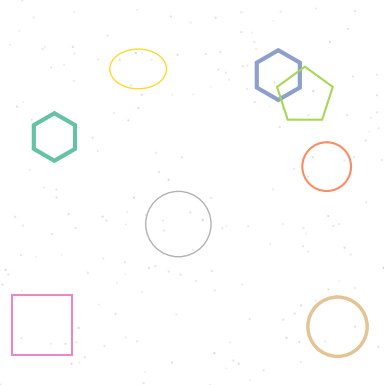[{"shape": "hexagon", "thickness": 3, "radius": 0.31, "center": [0.141, 0.644]}, {"shape": "circle", "thickness": 1.5, "radius": 0.32, "center": [0.849, 0.567]}, {"shape": "hexagon", "thickness": 3, "radius": 0.32, "center": [0.723, 0.805]}, {"shape": "square", "thickness": 1.5, "radius": 0.39, "center": [0.109, 0.155]}, {"shape": "pentagon", "thickness": 1.5, "radius": 0.38, "center": [0.792, 0.751]}, {"shape": "oval", "thickness": 1, "radius": 0.37, "center": [0.359, 0.821]}, {"shape": "circle", "thickness": 2.5, "radius": 0.39, "center": [0.877, 0.151]}, {"shape": "circle", "thickness": 1, "radius": 0.42, "center": [0.463, 0.418]}]